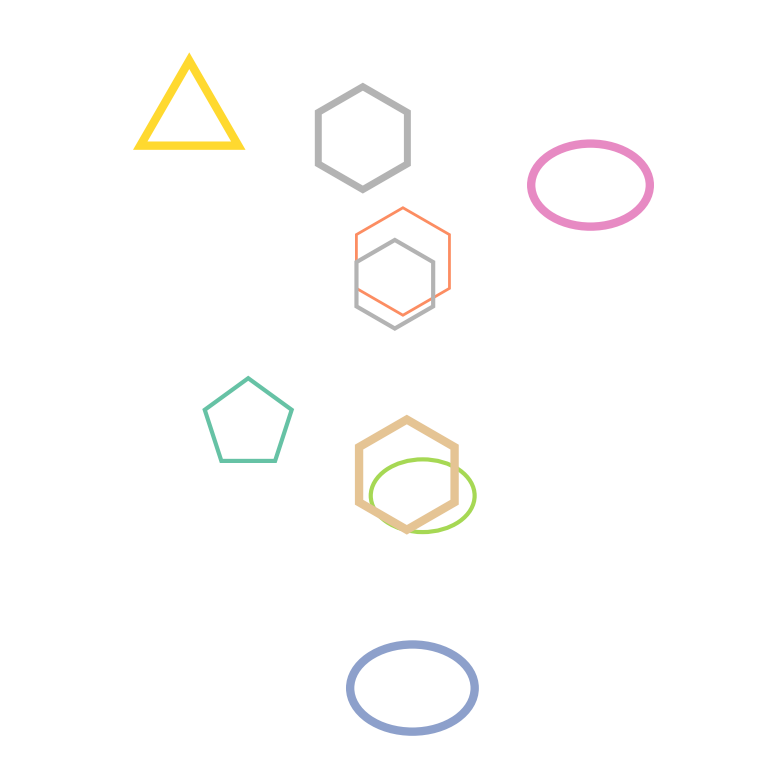[{"shape": "pentagon", "thickness": 1.5, "radius": 0.3, "center": [0.322, 0.449]}, {"shape": "hexagon", "thickness": 1, "radius": 0.35, "center": [0.523, 0.66]}, {"shape": "oval", "thickness": 3, "radius": 0.4, "center": [0.536, 0.106]}, {"shape": "oval", "thickness": 3, "radius": 0.39, "center": [0.767, 0.76]}, {"shape": "oval", "thickness": 1.5, "radius": 0.34, "center": [0.549, 0.356]}, {"shape": "triangle", "thickness": 3, "radius": 0.37, "center": [0.246, 0.848]}, {"shape": "hexagon", "thickness": 3, "radius": 0.36, "center": [0.528, 0.384]}, {"shape": "hexagon", "thickness": 1.5, "radius": 0.29, "center": [0.513, 0.631]}, {"shape": "hexagon", "thickness": 2.5, "radius": 0.33, "center": [0.471, 0.821]}]